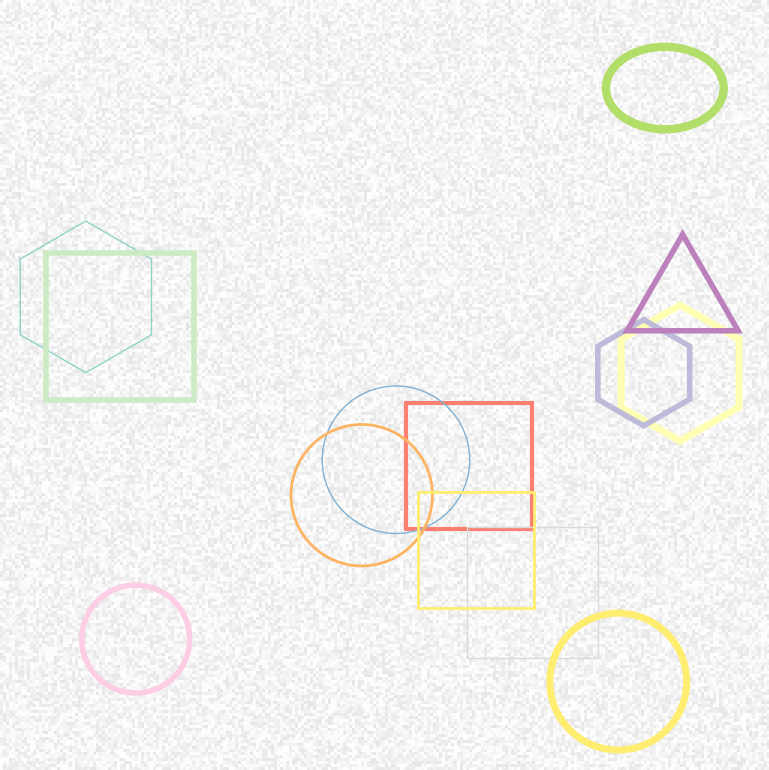[{"shape": "hexagon", "thickness": 0.5, "radius": 0.49, "center": [0.112, 0.614]}, {"shape": "hexagon", "thickness": 2.5, "radius": 0.44, "center": [0.883, 0.516]}, {"shape": "hexagon", "thickness": 2, "radius": 0.34, "center": [0.836, 0.516]}, {"shape": "square", "thickness": 1.5, "radius": 0.41, "center": [0.61, 0.395]}, {"shape": "circle", "thickness": 0.5, "radius": 0.48, "center": [0.514, 0.403]}, {"shape": "circle", "thickness": 1, "radius": 0.46, "center": [0.47, 0.357]}, {"shape": "oval", "thickness": 3, "radius": 0.38, "center": [0.863, 0.886]}, {"shape": "circle", "thickness": 2, "radius": 0.35, "center": [0.176, 0.17]}, {"shape": "square", "thickness": 0.5, "radius": 0.43, "center": [0.692, 0.231]}, {"shape": "triangle", "thickness": 2, "radius": 0.42, "center": [0.887, 0.612]}, {"shape": "square", "thickness": 2, "radius": 0.48, "center": [0.156, 0.576]}, {"shape": "circle", "thickness": 2.5, "radius": 0.44, "center": [0.803, 0.115]}, {"shape": "square", "thickness": 1, "radius": 0.38, "center": [0.618, 0.286]}]